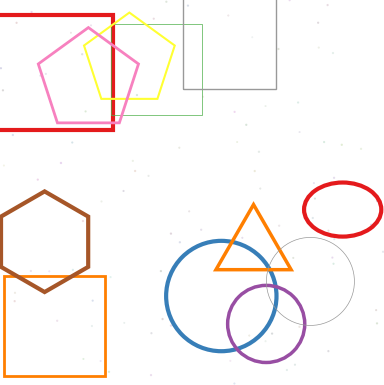[{"shape": "oval", "thickness": 3, "radius": 0.5, "center": [0.89, 0.456]}, {"shape": "square", "thickness": 3, "radius": 0.75, "center": [0.143, 0.811]}, {"shape": "circle", "thickness": 3, "radius": 0.72, "center": [0.575, 0.231]}, {"shape": "square", "thickness": 0.5, "radius": 0.59, "center": [0.407, 0.819]}, {"shape": "circle", "thickness": 2.5, "radius": 0.5, "center": [0.691, 0.159]}, {"shape": "square", "thickness": 2, "radius": 0.65, "center": [0.142, 0.154]}, {"shape": "triangle", "thickness": 2.5, "radius": 0.56, "center": [0.659, 0.356]}, {"shape": "pentagon", "thickness": 1.5, "radius": 0.62, "center": [0.336, 0.843]}, {"shape": "hexagon", "thickness": 3, "radius": 0.65, "center": [0.116, 0.372]}, {"shape": "pentagon", "thickness": 2, "radius": 0.68, "center": [0.23, 0.792]}, {"shape": "square", "thickness": 1, "radius": 0.6, "center": [0.595, 0.888]}, {"shape": "circle", "thickness": 0.5, "radius": 0.57, "center": [0.806, 0.269]}]